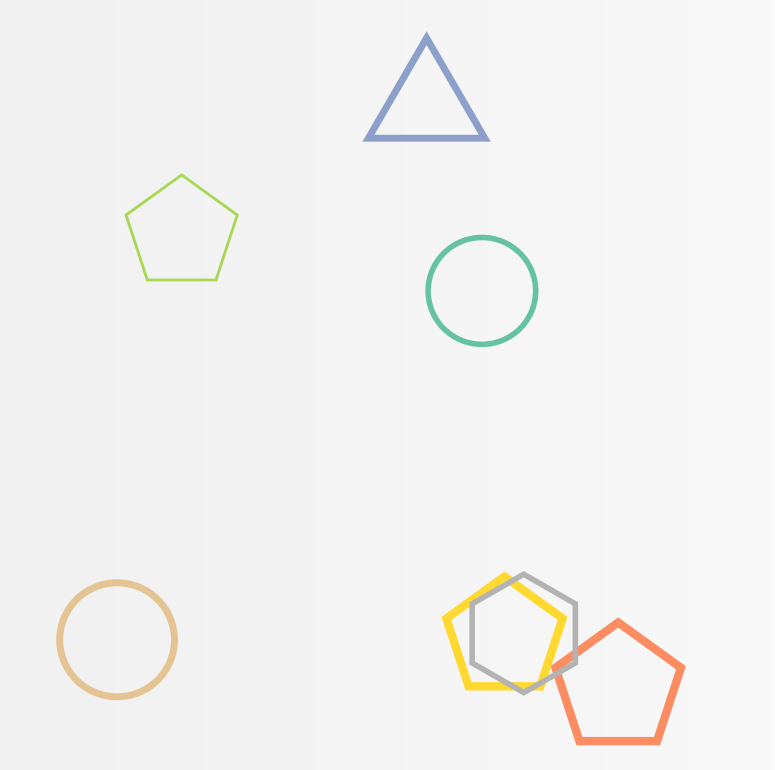[{"shape": "circle", "thickness": 2, "radius": 0.35, "center": [0.622, 0.622]}, {"shape": "pentagon", "thickness": 3, "radius": 0.43, "center": [0.798, 0.106]}, {"shape": "triangle", "thickness": 2.5, "radius": 0.43, "center": [0.55, 0.864]}, {"shape": "pentagon", "thickness": 1, "radius": 0.38, "center": [0.234, 0.697]}, {"shape": "pentagon", "thickness": 3, "radius": 0.39, "center": [0.651, 0.172]}, {"shape": "circle", "thickness": 2.5, "radius": 0.37, "center": [0.151, 0.169]}, {"shape": "hexagon", "thickness": 2, "radius": 0.38, "center": [0.676, 0.177]}]